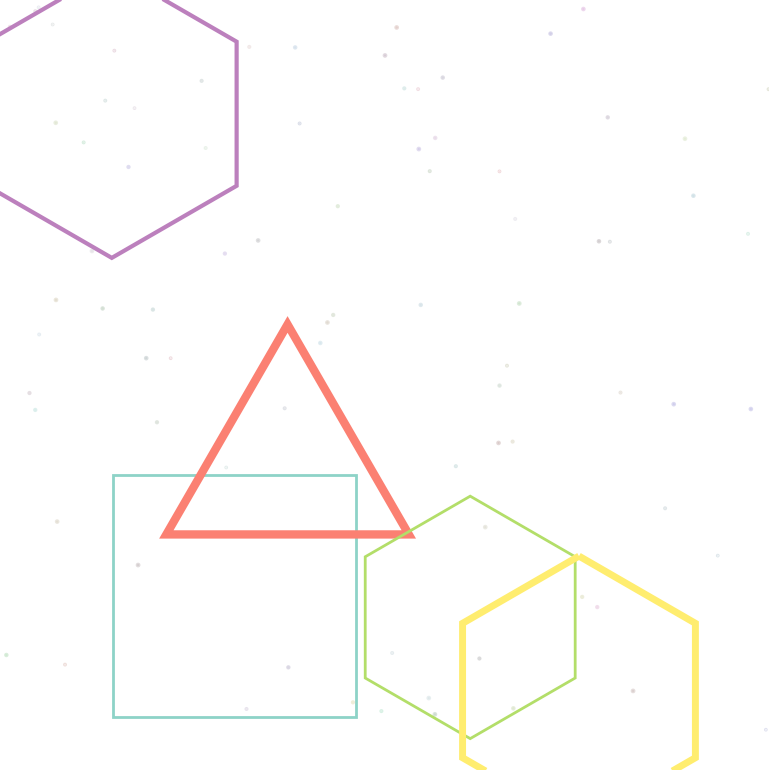[{"shape": "square", "thickness": 1, "radius": 0.79, "center": [0.304, 0.226]}, {"shape": "triangle", "thickness": 3, "radius": 0.91, "center": [0.373, 0.397]}, {"shape": "hexagon", "thickness": 1, "radius": 0.79, "center": [0.611, 0.198]}, {"shape": "hexagon", "thickness": 1.5, "radius": 0.94, "center": [0.145, 0.852]}, {"shape": "hexagon", "thickness": 2.5, "radius": 0.87, "center": [0.752, 0.103]}]